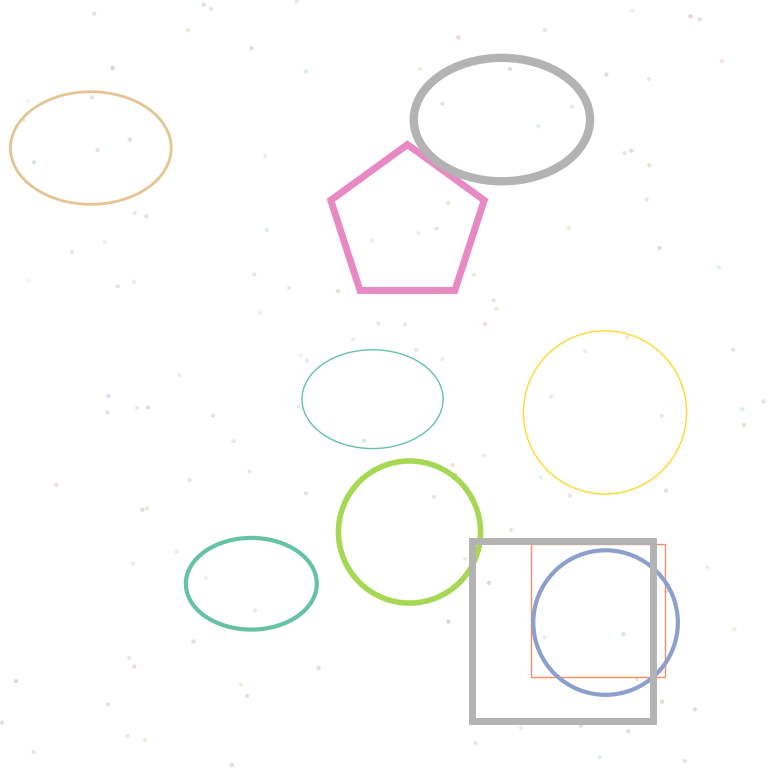[{"shape": "oval", "thickness": 1.5, "radius": 0.43, "center": [0.326, 0.242]}, {"shape": "oval", "thickness": 0.5, "radius": 0.46, "center": [0.484, 0.482]}, {"shape": "square", "thickness": 0.5, "radius": 0.43, "center": [0.777, 0.207]}, {"shape": "circle", "thickness": 1.5, "radius": 0.47, "center": [0.786, 0.191]}, {"shape": "pentagon", "thickness": 2.5, "radius": 0.52, "center": [0.529, 0.708]}, {"shape": "circle", "thickness": 2, "radius": 0.46, "center": [0.532, 0.309]}, {"shape": "circle", "thickness": 0.5, "radius": 0.53, "center": [0.786, 0.464]}, {"shape": "oval", "thickness": 1, "radius": 0.52, "center": [0.118, 0.808]}, {"shape": "oval", "thickness": 3, "radius": 0.57, "center": [0.652, 0.845]}, {"shape": "square", "thickness": 2.5, "radius": 0.59, "center": [0.73, 0.18]}]